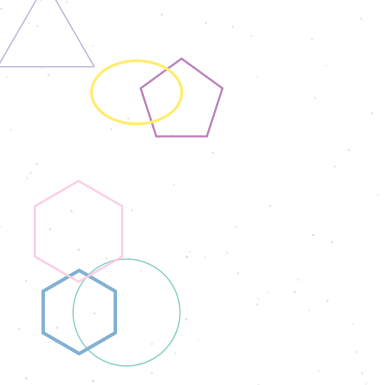[{"shape": "circle", "thickness": 1, "radius": 0.69, "center": [0.329, 0.188]}, {"shape": "triangle", "thickness": 1, "radius": 0.72, "center": [0.119, 0.899]}, {"shape": "hexagon", "thickness": 2.5, "radius": 0.54, "center": [0.206, 0.19]}, {"shape": "hexagon", "thickness": 1.5, "radius": 0.65, "center": [0.204, 0.399]}, {"shape": "pentagon", "thickness": 1.5, "radius": 0.56, "center": [0.472, 0.736]}, {"shape": "oval", "thickness": 2, "radius": 0.59, "center": [0.355, 0.76]}]